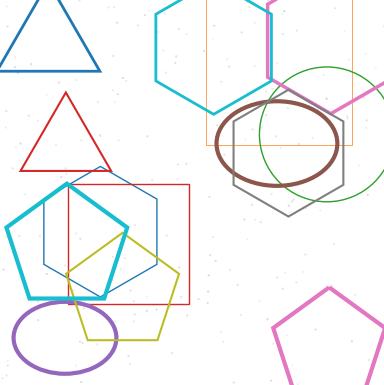[{"shape": "triangle", "thickness": 2, "radius": 0.77, "center": [0.126, 0.892]}, {"shape": "hexagon", "thickness": 1, "radius": 0.85, "center": [0.261, 0.398]}, {"shape": "square", "thickness": 0.5, "radius": 0.95, "center": [0.724, 0.813]}, {"shape": "circle", "thickness": 1, "radius": 0.88, "center": [0.849, 0.651]}, {"shape": "triangle", "thickness": 1.5, "radius": 0.68, "center": [0.171, 0.624]}, {"shape": "square", "thickness": 1, "radius": 0.78, "center": [0.333, 0.367]}, {"shape": "oval", "thickness": 3, "radius": 0.67, "center": [0.169, 0.123]}, {"shape": "oval", "thickness": 3, "radius": 0.78, "center": [0.719, 0.627]}, {"shape": "pentagon", "thickness": 3, "radius": 0.76, "center": [0.855, 0.101]}, {"shape": "hexagon", "thickness": 2.5, "radius": 0.95, "center": [0.859, 0.894]}, {"shape": "hexagon", "thickness": 1.5, "radius": 0.82, "center": [0.749, 0.602]}, {"shape": "pentagon", "thickness": 1.5, "radius": 0.77, "center": [0.318, 0.241]}, {"shape": "pentagon", "thickness": 3, "radius": 0.82, "center": [0.174, 0.358]}, {"shape": "hexagon", "thickness": 2, "radius": 0.87, "center": [0.555, 0.876]}]